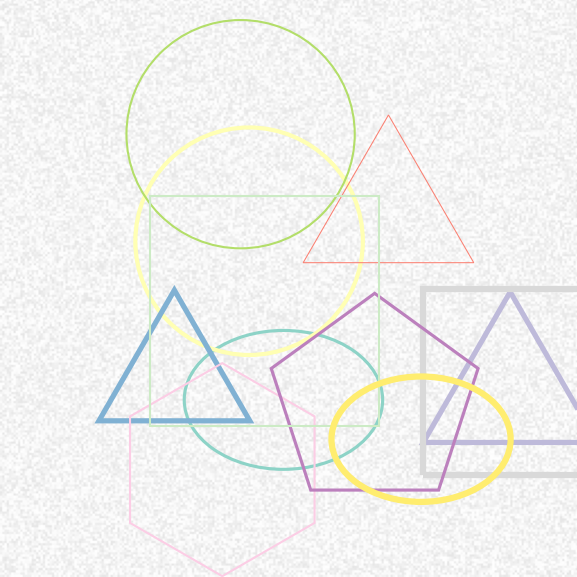[{"shape": "oval", "thickness": 1.5, "radius": 0.86, "center": [0.491, 0.307]}, {"shape": "circle", "thickness": 2, "radius": 0.98, "center": [0.431, 0.581]}, {"shape": "triangle", "thickness": 2.5, "radius": 0.87, "center": [0.883, 0.32]}, {"shape": "triangle", "thickness": 0.5, "radius": 0.85, "center": [0.673, 0.63]}, {"shape": "triangle", "thickness": 2.5, "radius": 0.75, "center": [0.302, 0.346]}, {"shape": "circle", "thickness": 1, "radius": 0.99, "center": [0.417, 0.767]}, {"shape": "hexagon", "thickness": 1, "radius": 0.92, "center": [0.385, 0.186]}, {"shape": "square", "thickness": 3, "radius": 0.8, "center": [0.893, 0.337]}, {"shape": "pentagon", "thickness": 1.5, "radius": 0.94, "center": [0.649, 0.303]}, {"shape": "square", "thickness": 1, "radius": 0.99, "center": [0.458, 0.461]}, {"shape": "oval", "thickness": 3, "radius": 0.78, "center": [0.729, 0.239]}]